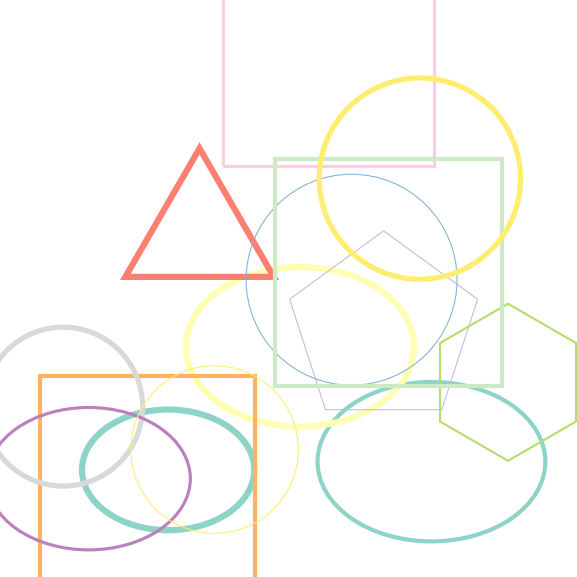[{"shape": "oval", "thickness": 2, "radius": 0.99, "center": [0.747, 0.2]}, {"shape": "oval", "thickness": 3, "radius": 0.75, "center": [0.291, 0.185]}, {"shape": "oval", "thickness": 3, "radius": 0.99, "center": [0.519, 0.399]}, {"shape": "pentagon", "thickness": 0.5, "radius": 0.86, "center": [0.664, 0.428]}, {"shape": "triangle", "thickness": 3, "radius": 0.74, "center": [0.346, 0.594]}, {"shape": "circle", "thickness": 0.5, "radius": 0.91, "center": [0.609, 0.515]}, {"shape": "square", "thickness": 2, "radius": 0.93, "center": [0.255, 0.163]}, {"shape": "hexagon", "thickness": 1, "radius": 0.68, "center": [0.88, 0.337]}, {"shape": "square", "thickness": 1.5, "radius": 0.91, "center": [0.568, 0.893]}, {"shape": "circle", "thickness": 2.5, "radius": 0.69, "center": [0.109, 0.295]}, {"shape": "oval", "thickness": 1.5, "radius": 0.88, "center": [0.154, 0.17]}, {"shape": "square", "thickness": 2, "radius": 0.98, "center": [0.673, 0.528]}, {"shape": "circle", "thickness": 0.5, "radius": 0.73, "center": [0.372, 0.221]}, {"shape": "circle", "thickness": 2.5, "radius": 0.87, "center": [0.727, 0.69]}]